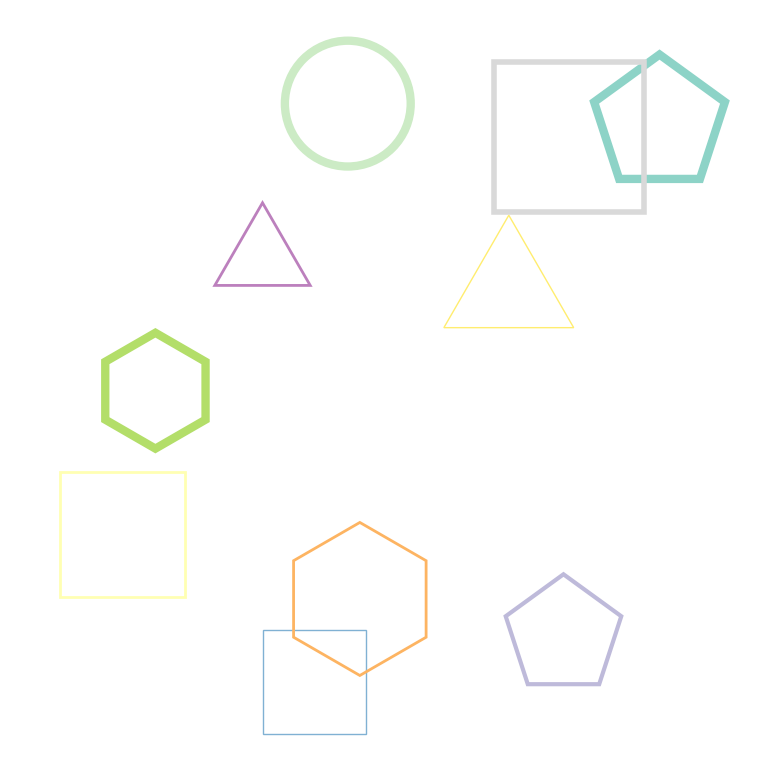[{"shape": "pentagon", "thickness": 3, "radius": 0.45, "center": [0.857, 0.84]}, {"shape": "square", "thickness": 1, "radius": 0.4, "center": [0.159, 0.306]}, {"shape": "pentagon", "thickness": 1.5, "radius": 0.39, "center": [0.732, 0.175]}, {"shape": "square", "thickness": 0.5, "radius": 0.34, "center": [0.408, 0.115]}, {"shape": "hexagon", "thickness": 1, "radius": 0.5, "center": [0.467, 0.222]}, {"shape": "hexagon", "thickness": 3, "radius": 0.38, "center": [0.202, 0.493]}, {"shape": "square", "thickness": 2, "radius": 0.49, "center": [0.739, 0.822]}, {"shape": "triangle", "thickness": 1, "radius": 0.36, "center": [0.341, 0.665]}, {"shape": "circle", "thickness": 3, "radius": 0.41, "center": [0.452, 0.865]}, {"shape": "triangle", "thickness": 0.5, "radius": 0.49, "center": [0.661, 0.623]}]